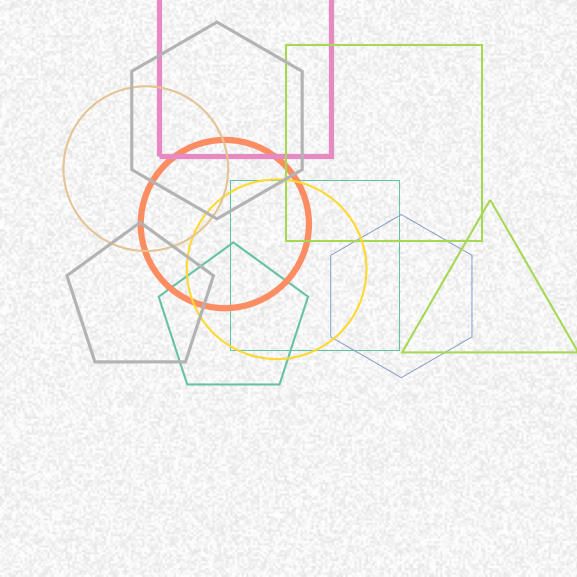[{"shape": "square", "thickness": 0.5, "radius": 0.73, "center": [0.545, 0.54]}, {"shape": "pentagon", "thickness": 1, "radius": 0.68, "center": [0.404, 0.443]}, {"shape": "circle", "thickness": 3, "radius": 0.73, "center": [0.389, 0.611]}, {"shape": "hexagon", "thickness": 0.5, "radius": 0.71, "center": [0.695, 0.486]}, {"shape": "square", "thickness": 2.5, "radius": 0.75, "center": [0.424, 0.878]}, {"shape": "square", "thickness": 1, "radius": 0.85, "center": [0.665, 0.751]}, {"shape": "triangle", "thickness": 1, "radius": 0.88, "center": [0.849, 0.477]}, {"shape": "circle", "thickness": 1, "radius": 0.78, "center": [0.479, 0.533]}, {"shape": "circle", "thickness": 1, "radius": 0.71, "center": [0.253, 0.707]}, {"shape": "hexagon", "thickness": 1.5, "radius": 0.85, "center": [0.376, 0.791]}, {"shape": "pentagon", "thickness": 1.5, "radius": 0.67, "center": [0.243, 0.48]}]